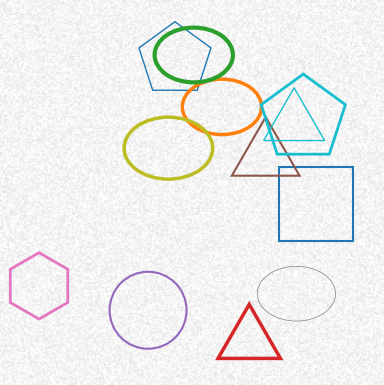[{"shape": "pentagon", "thickness": 1, "radius": 0.49, "center": [0.454, 0.845]}, {"shape": "square", "thickness": 1.5, "radius": 0.48, "center": [0.821, 0.47]}, {"shape": "oval", "thickness": 2.5, "radius": 0.51, "center": [0.577, 0.722]}, {"shape": "oval", "thickness": 3, "radius": 0.51, "center": [0.503, 0.857]}, {"shape": "triangle", "thickness": 2.5, "radius": 0.47, "center": [0.647, 0.116]}, {"shape": "circle", "thickness": 1.5, "radius": 0.5, "center": [0.385, 0.194]}, {"shape": "triangle", "thickness": 1.5, "radius": 0.51, "center": [0.69, 0.594]}, {"shape": "hexagon", "thickness": 2, "radius": 0.43, "center": [0.101, 0.257]}, {"shape": "oval", "thickness": 0.5, "radius": 0.51, "center": [0.77, 0.237]}, {"shape": "oval", "thickness": 2.5, "radius": 0.57, "center": [0.437, 0.615]}, {"shape": "triangle", "thickness": 1, "radius": 0.46, "center": [0.764, 0.681]}, {"shape": "pentagon", "thickness": 2, "radius": 0.58, "center": [0.788, 0.693]}]